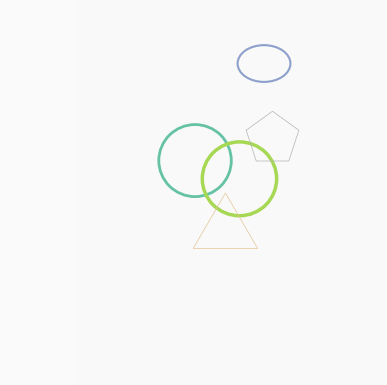[{"shape": "circle", "thickness": 2, "radius": 0.47, "center": [0.503, 0.583]}, {"shape": "oval", "thickness": 1.5, "radius": 0.34, "center": [0.681, 0.835]}, {"shape": "circle", "thickness": 2.5, "radius": 0.48, "center": [0.618, 0.536]}, {"shape": "triangle", "thickness": 0.5, "radius": 0.48, "center": [0.582, 0.403]}, {"shape": "pentagon", "thickness": 0.5, "radius": 0.36, "center": [0.703, 0.64]}]